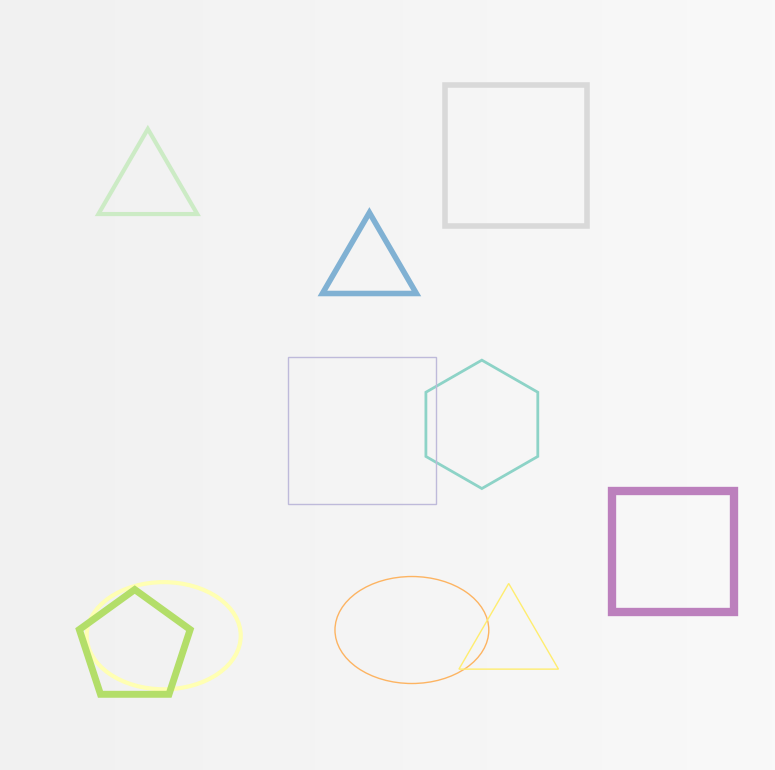[{"shape": "hexagon", "thickness": 1, "radius": 0.42, "center": [0.622, 0.449]}, {"shape": "oval", "thickness": 1.5, "radius": 0.5, "center": [0.211, 0.174]}, {"shape": "square", "thickness": 0.5, "radius": 0.48, "center": [0.467, 0.441]}, {"shape": "triangle", "thickness": 2, "radius": 0.35, "center": [0.477, 0.654]}, {"shape": "oval", "thickness": 0.5, "radius": 0.5, "center": [0.531, 0.182]}, {"shape": "pentagon", "thickness": 2.5, "radius": 0.38, "center": [0.174, 0.159]}, {"shape": "square", "thickness": 2, "radius": 0.46, "center": [0.665, 0.798]}, {"shape": "square", "thickness": 3, "radius": 0.39, "center": [0.868, 0.284]}, {"shape": "triangle", "thickness": 1.5, "radius": 0.37, "center": [0.191, 0.759]}, {"shape": "triangle", "thickness": 0.5, "radius": 0.37, "center": [0.656, 0.168]}]